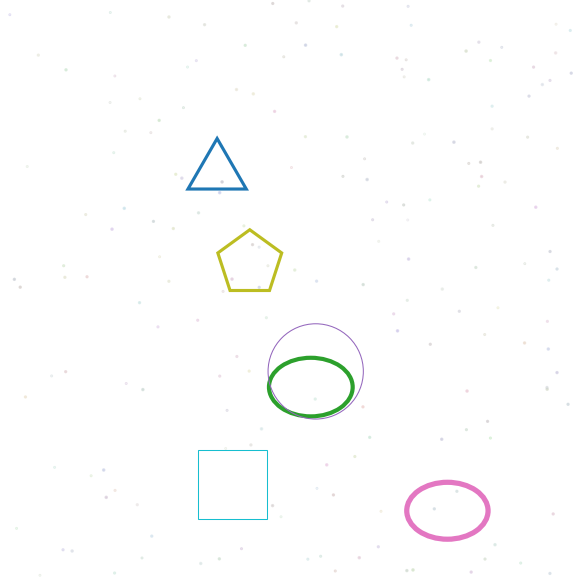[{"shape": "triangle", "thickness": 1.5, "radius": 0.29, "center": [0.376, 0.701]}, {"shape": "oval", "thickness": 2, "radius": 0.36, "center": [0.538, 0.329]}, {"shape": "circle", "thickness": 0.5, "radius": 0.41, "center": [0.547, 0.356]}, {"shape": "oval", "thickness": 2.5, "radius": 0.35, "center": [0.775, 0.115]}, {"shape": "pentagon", "thickness": 1.5, "radius": 0.29, "center": [0.433, 0.543]}, {"shape": "square", "thickness": 0.5, "radius": 0.3, "center": [0.402, 0.161]}]